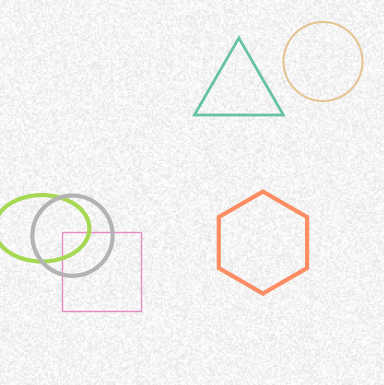[{"shape": "triangle", "thickness": 2, "radius": 0.67, "center": [0.62, 0.768]}, {"shape": "hexagon", "thickness": 3, "radius": 0.66, "center": [0.683, 0.37]}, {"shape": "square", "thickness": 1, "radius": 0.51, "center": [0.264, 0.294]}, {"shape": "oval", "thickness": 3, "radius": 0.62, "center": [0.109, 0.407]}, {"shape": "circle", "thickness": 1.5, "radius": 0.51, "center": [0.839, 0.84]}, {"shape": "circle", "thickness": 3, "radius": 0.52, "center": [0.188, 0.388]}]